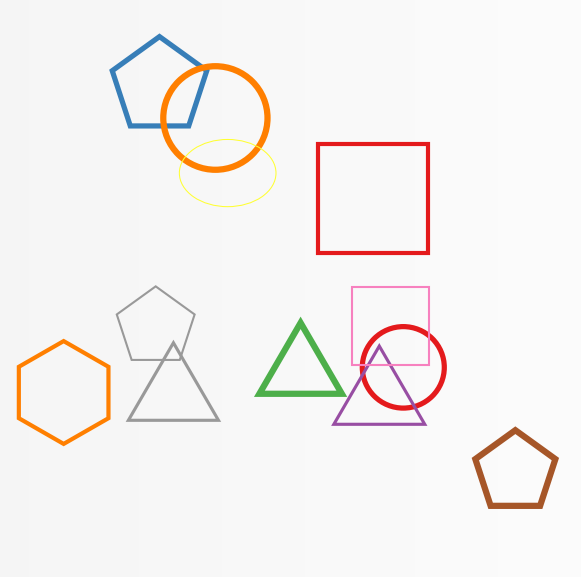[{"shape": "circle", "thickness": 2.5, "radius": 0.35, "center": [0.694, 0.363]}, {"shape": "square", "thickness": 2, "radius": 0.47, "center": [0.641, 0.656]}, {"shape": "pentagon", "thickness": 2.5, "radius": 0.43, "center": [0.274, 0.85]}, {"shape": "triangle", "thickness": 3, "radius": 0.41, "center": [0.517, 0.358]}, {"shape": "triangle", "thickness": 1.5, "radius": 0.45, "center": [0.653, 0.31]}, {"shape": "hexagon", "thickness": 2, "radius": 0.45, "center": [0.11, 0.319]}, {"shape": "circle", "thickness": 3, "radius": 0.45, "center": [0.371, 0.795]}, {"shape": "oval", "thickness": 0.5, "radius": 0.42, "center": [0.392, 0.699]}, {"shape": "pentagon", "thickness": 3, "radius": 0.36, "center": [0.887, 0.182]}, {"shape": "square", "thickness": 1, "radius": 0.33, "center": [0.672, 0.435]}, {"shape": "pentagon", "thickness": 1, "radius": 0.35, "center": [0.268, 0.433]}, {"shape": "triangle", "thickness": 1.5, "radius": 0.45, "center": [0.298, 0.316]}]